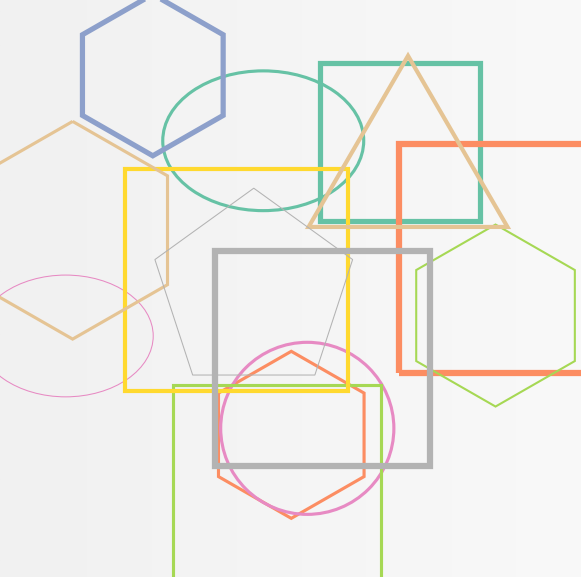[{"shape": "oval", "thickness": 1.5, "radius": 0.86, "center": [0.453, 0.755]}, {"shape": "square", "thickness": 2.5, "radius": 0.69, "center": [0.688, 0.753]}, {"shape": "hexagon", "thickness": 1.5, "radius": 0.72, "center": [0.501, 0.246]}, {"shape": "square", "thickness": 3, "radius": 0.99, "center": [0.885, 0.551]}, {"shape": "hexagon", "thickness": 2.5, "radius": 0.7, "center": [0.263, 0.869]}, {"shape": "circle", "thickness": 1.5, "radius": 0.74, "center": [0.529, 0.257]}, {"shape": "oval", "thickness": 0.5, "radius": 0.75, "center": [0.113, 0.417]}, {"shape": "square", "thickness": 1.5, "radius": 0.9, "center": [0.477, 0.152]}, {"shape": "hexagon", "thickness": 1, "radius": 0.79, "center": [0.853, 0.453]}, {"shape": "square", "thickness": 2, "radius": 0.96, "center": [0.407, 0.514]}, {"shape": "triangle", "thickness": 2, "radius": 0.99, "center": [0.702, 0.705]}, {"shape": "hexagon", "thickness": 1.5, "radius": 0.94, "center": [0.125, 0.6]}, {"shape": "pentagon", "thickness": 0.5, "radius": 0.89, "center": [0.437, 0.494]}, {"shape": "square", "thickness": 3, "radius": 0.93, "center": [0.555, 0.378]}]